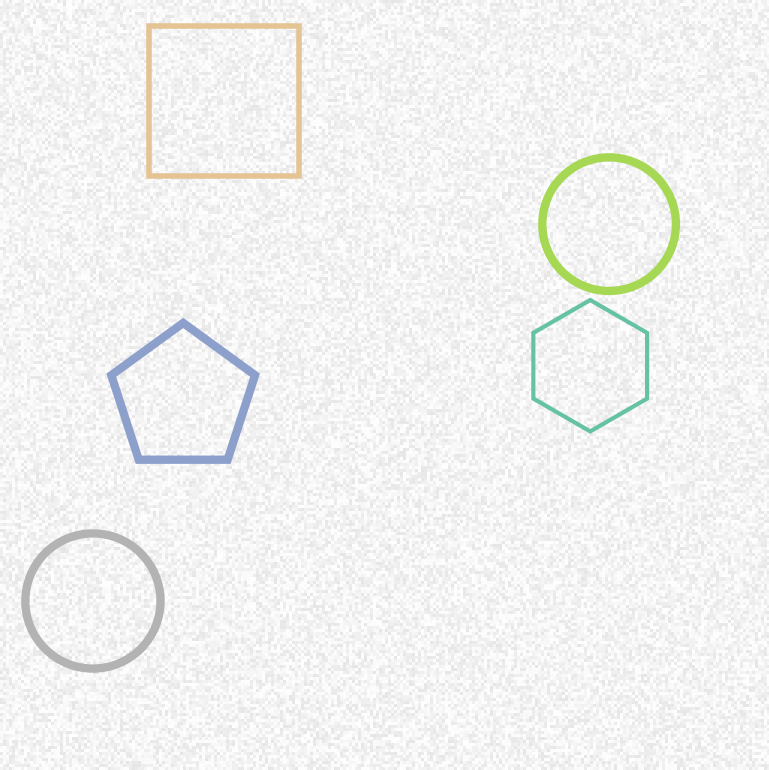[{"shape": "hexagon", "thickness": 1.5, "radius": 0.43, "center": [0.767, 0.525]}, {"shape": "pentagon", "thickness": 3, "radius": 0.49, "center": [0.238, 0.482]}, {"shape": "circle", "thickness": 3, "radius": 0.43, "center": [0.791, 0.709]}, {"shape": "square", "thickness": 2, "radius": 0.49, "center": [0.291, 0.869]}, {"shape": "circle", "thickness": 3, "radius": 0.44, "center": [0.121, 0.219]}]